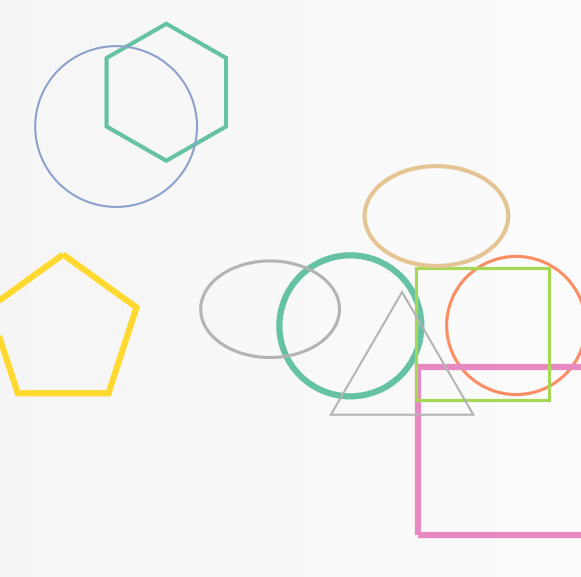[{"shape": "hexagon", "thickness": 2, "radius": 0.59, "center": [0.286, 0.839]}, {"shape": "circle", "thickness": 3, "radius": 0.61, "center": [0.603, 0.435]}, {"shape": "circle", "thickness": 1.5, "radius": 0.6, "center": [0.888, 0.436]}, {"shape": "circle", "thickness": 1, "radius": 0.7, "center": [0.2, 0.78]}, {"shape": "square", "thickness": 3, "radius": 0.73, "center": [0.864, 0.218]}, {"shape": "square", "thickness": 1.5, "radius": 0.57, "center": [0.831, 0.42]}, {"shape": "pentagon", "thickness": 3, "radius": 0.66, "center": [0.109, 0.426]}, {"shape": "oval", "thickness": 2, "radius": 0.62, "center": [0.751, 0.625]}, {"shape": "triangle", "thickness": 1, "radius": 0.71, "center": [0.692, 0.352]}, {"shape": "oval", "thickness": 1.5, "radius": 0.6, "center": [0.465, 0.464]}]